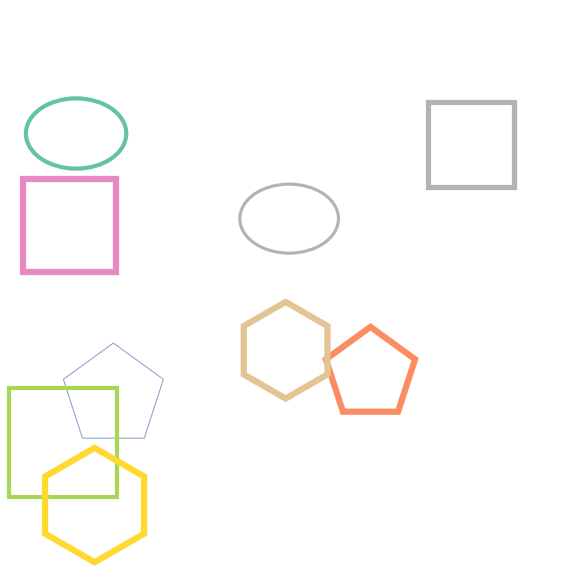[{"shape": "oval", "thickness": 2, "radius": 0.43, "center": [0.132, 0.768]}, {"shape": "pentagon", "thickness": 3, "radius": 0.41, "center": [0.642, 0.352]}, {"shape": "pentagon", "thickness": 0.5, "radius": 0.46, "center": [0.196, 0.314]}, {"shape": "square", "thickness": 3, "radius": 0.4, "center": [0.12, 0.608]}, {"shape": "square", "thickness": 2, "radius": 0.47, "center": [0.109, 0.233]}, {"shape": "hexagon", "thickness": 3, "radius": 0.5, "center": [0.164, 0.125]}, {"shape": "hexagon", "thickness": 3, "radius": 0.42, "center": [0.495, 0.393]}, {"shape": "oval", "thickness": 1.5, "radius": 0.43, "center": [0.501, 0.621]}, {"shape": "square", "thickness": 2.5, "radius": 0.37, "center": [0.816, 0.748]}]